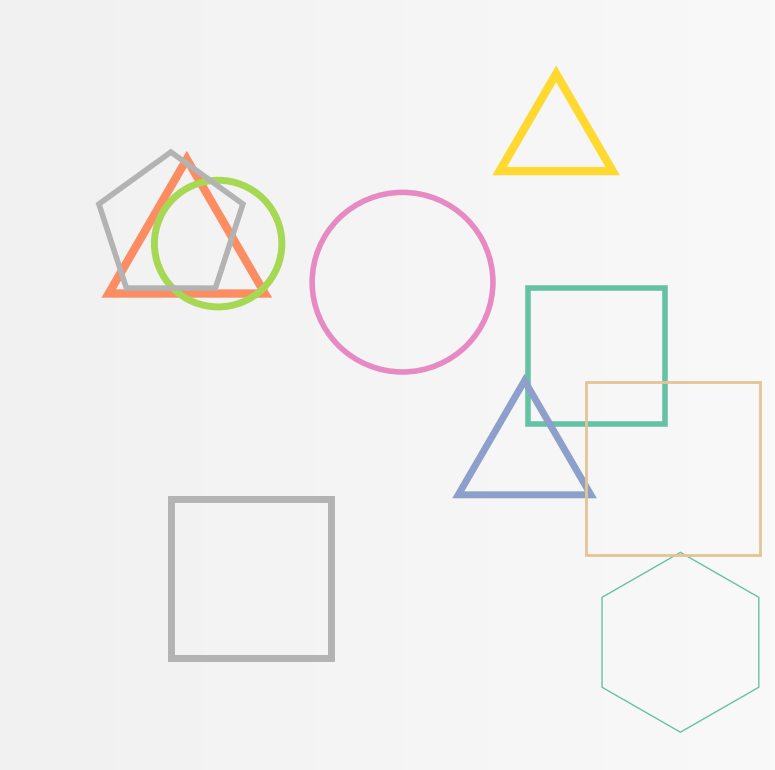[{"shape": "square", "thickness": 2, "radius": 0.44, "center": [0.769, 0.538]}, {"shape": "hexagon", "thickness": 0.5, "radius": 0.58, "center": [0.878, 0.166]}, {"shape": "triangle", "thickness": 3, "radius": 0.58, "center": [0.241, 0.677]}, {"shape": "triangle", "thickness": 2.5, "radius": 0.49, "center": [0.677, 0.407]}, {"shape": "circle", "thickness": 2, "radius": 0.58, "center": [0.519, 0.634]}, {"shape": "circle", "thickness": 2.5, "radius": 0.41, "center": [0.281, 0.684]}, {"shape": "triangle", "thickness": 3, "radius": 0.42, "center": [0.718, 0.82]}, {"shape": "square", "thickness": 1, "radius": 0.56, "center": [0.868, 0.392]}, {"shape": "square", "thickness": 2.5, "radius": 0.52, "center": [0.324, 0.248]}, {"shape": "pentagon", "thickness": 2, "radius": 0.49, "center": [0.221, 0.705]}]